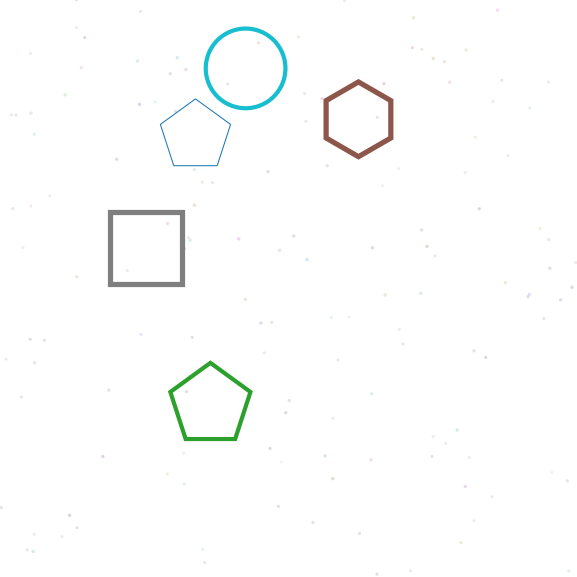[{"shape": "pentagon", "thickness": 0.5, "radius": 0.32, "center": [0.338, 0.764]}, {"shape": "pentagon", "thickness": 2, "radius": 0.36, "center": [0.364, 0.298]}, {"shape": "hexagon", "thickness": 2.5, "radius": 0.32, "center": [0.621, 0.793]}, {"shape": "square", "thickness": 2.5, "radius": 0.31, "center": [0.254, 0.57]}, {"shape": "circle", "thickness": 2, "radius": 0.34, "center": [0.425, 0.881]}]